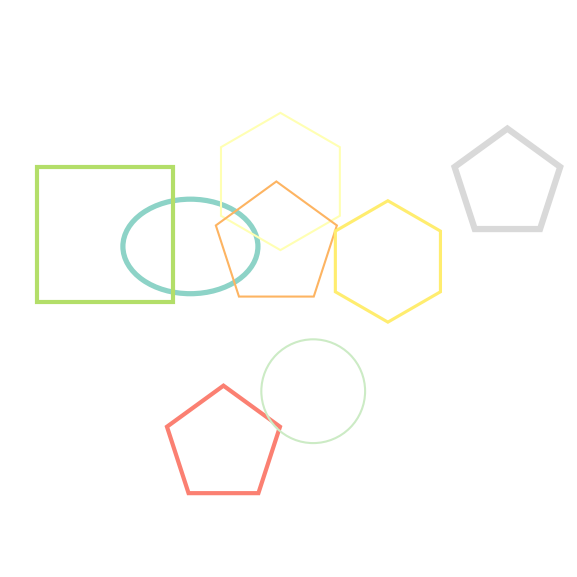[{"shape": "oval", "thickness": 2.5, "radius": 0.58, "center": [0.33, 0.572]}, {"shape": "hexagon", "thickness": 1, "radius": 0.59, "center": [0.486, 0.685]}, {"shape": "pentagon", "thickness": 2, "radius": 0.51, "center": [0.387, 0.228]}, {"shape": "pentagon", "thickness": 1, "radius": 0.55, "center": [0.479, 0.575]}, {"shape": "square", "thickness": 2, "radius": 0.59, "center": [0.182, 0.593]}, {"shape": "pentagon", "thickness": 3, "radius": 0.48, "center": [0.879, 0.68]}, {"shape": "circle", "thickness": 1, "radius": 0.45, "center": [0.542, 0.322]}, {"shape": "hexagon", "thickness": 1.5, "radius": 0.53, "center": [0.672, 0.546]}]